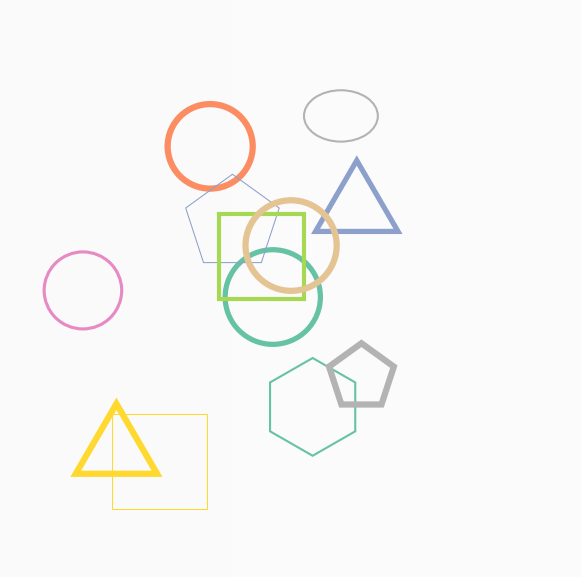[{"shape": "hexagon", "thickness": 1, "radius": 0.42, "center": [0.538, 0.295]}, {"shape": "circle", "thickness": 2.5, "radius": 0.41, "center": [0.469, 0.485]}, {"shape": "circle", "thickness": 3, "radius": 0.37, "center": [0.362, 0.746]}, {"shape": "triangle", "thickness": 2.5, "radius": 0.41, "center": [0.614, 0.639]}, {"shape": "pentagon", "thickness": 0.5, "radius": 0.42, "center": [0.4, 0.613]}, {"shape": "circle", "thickness": 1.5, "radius": 0.33, "center": [0.143, 0.496]}, {"shape": "square", "thickness": 2, "radius": 0.37, "center": [0.449, 0.555]}, {"shape": "triangle", "thickness": 3, "radius": 0.4, "center": [0.2, 0.219]}, {"shape": "square", "thickness": 0.5, "radius": 0.41, "center": [0.274, 0.199]}, {"shape": "circle", "thickness": 3, "radius": 0.39, "center": [0.501, 0.574]}, {"shape": "oval", "thickness": 1, "radius": 0.32, "center": [0.587, 0.798]}, {"shape": "pentagon", "thickness": 3, "radius": 0.29, "center": [0.622, 0.346]}]